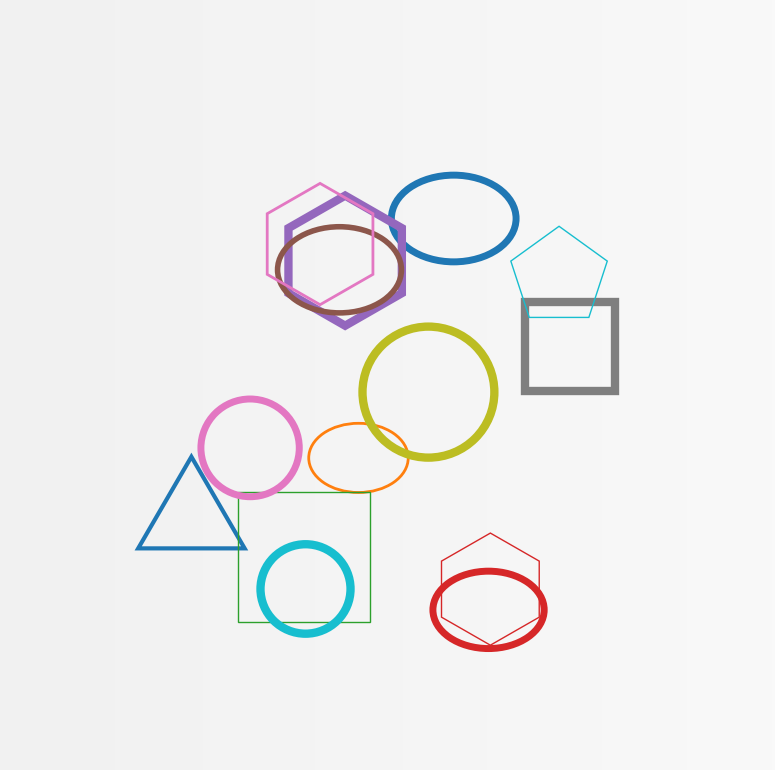[{"shape": "oval", "thickness": 2.5, "radius": 0.4, "center": [0.585, 0.716]}, {"shape": "triangle", "thickness": 1.5, "radius": 0.4, "center": [0.247, 0.327]}, {"shape": "oval", "thickness": 1, "radius": 0.32, "center": [0.463, 0.405]}, {"shape": "square", "thickness": 0.5, "radius": 0.42, "center": [0.392, 0.277]}, {"shape": "oval", "thickness": 2.5, "radius": 0.36, "center": [0.63, 0.208]}, {"shape": "hexagon", "thickness": 0.5, "radius": 0.36, "center": [0.633, 0.235]}, {"shape": "hexagon", "thickness": 3, "radius": 0.42, "center": [0.445, 0.661]}, {"shape": "oval", "thickness": 2, "radius": 0.4, "center": [0.438, 0.65]}, {"shape": "circle", "thickness": 2.5, "radius": 0.32, "center": [0.323, 0.418]}, {"shape": "hexagon", "thickness": 1, "radius": 0.39, "center": [0.413, 0.683]}, {"shape": "square", "thickness": 3, "radius": 0.29, "center": [0.736, 0.55]}, {"shape": "circle", "thickness": 3, "radius": 0.43, "center": [0.553, 0.491]}, {"shape": "pentagon", "thickness": 0.5, "radius": 0.33, "center": [0.721, 0.641]}, {"shape": "circle", "thickness": 3, "radius": 0.29, "center": [0.394, 0.235]}]